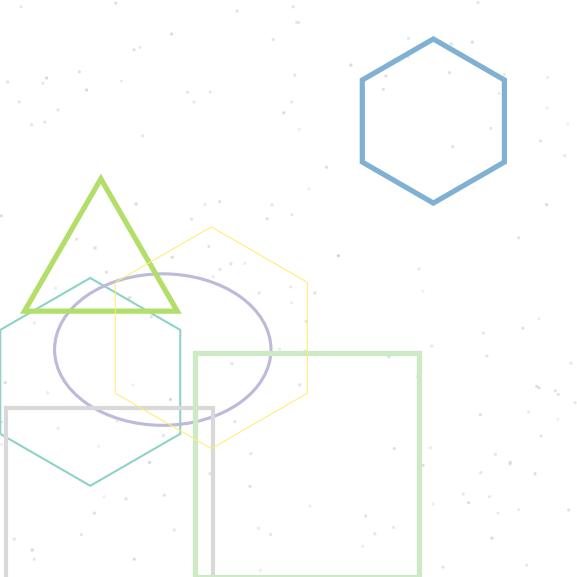[{"shape": "hexagon", "thickness": 1, "radius": 0.9, "center": [0.156, 0.338]}, {"shape": "oval", "thickness": 1.5, "radius": 0.94, "center": [0.282, 0.394]}, {"shape": "hexagon", "thickness": 2.5, "radius": 0.71, "center": [0.75, 0.79]}, {"shape": "triangle", "thickness": 2.5, "radius": 0.76, "center": [0.175, 0.537]}, {"shape": "square", "thickness": 2, "radius": 0.9, "center": [0.19, 0.113]}, {"shape": "square", "thickness": 2.5, "radius": 0.97, "center": [0.532, 0.194]}, {"shape": "hexagon", "thickness": 0.5, "radius": 0.96, "center": [0.366, 0.414]}]